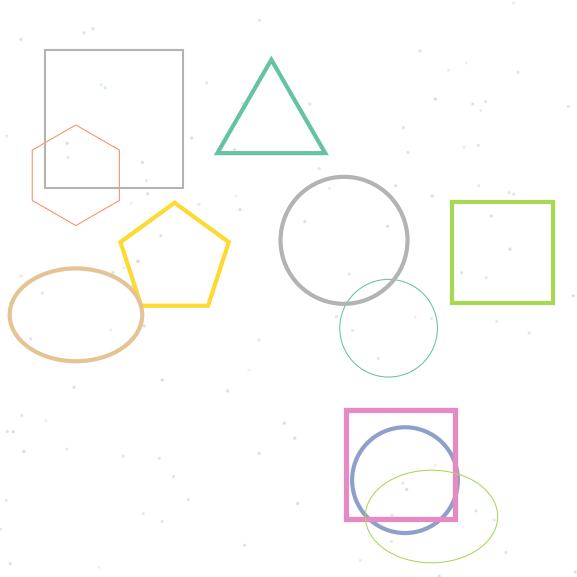[{"shape": "circle", "thickness": 0.5, "radius": 0.42, "center": [0.673, 0.431]}, {"shape": "triangle", "thickness": 2, "radius": 0.54, "center": [0.47, 0.788]}, {"shape": "hexagon", "thickness": 0.5, "radius": 0.44, "center": [0.131, 0.696]}, {"shape": "circle", "thickness": 2, "radius": 0.46, "center": [0.701, 0.168]}, {"shape": "square", "thickness": 2.5, "radius": 0.47, "center": [0.693, 0.195]}, {"shape": "square", "thickness": 2, "radius": 0.43, "center": [0.87, 0.562]}, {"shape": "oval", "thickness": 0.5, "radius": 0.57, "center": [0.747, 0.105]}, {"shape": "pentagon", "thickness": 2, "radius": 0.49, "center": [0.302, 0.549]}, {"shape": "oval", "thickness": 2, "radius": 0.57, "center": [0.131, 0.454]}, {"shape": "square", "thickness": 1, "radius": 0.6, "center": [0.197, 0.793]}, {"shape": "circle", "thickness": 2, "radius": 0.55, "center": [0.596, 0.583]}]